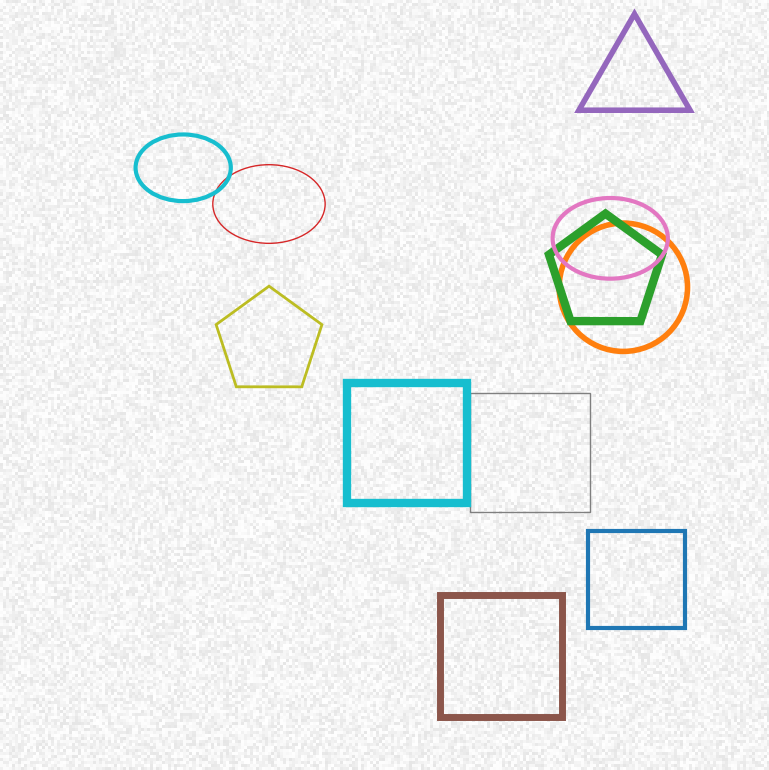[{"shape": "square", "thickness": 1.5, "radius": 0.32, "center": [0.826, 0.247]}, {"shape": "circle", "thickness": 2, "radius": 0.42, "center": [0.81, 0.627]}, {"shape": "pentagon", "thickness": 3, "radius": 0.39, "center": [0.786, 0.645]}, {"shape": "oval", "thickness": 0.5, "radius": 0.36, "center": [0.349, 0.735]}, {"shape": "triangle", "thickness": 2, "radius": 0.42, "center": [0.824, 0.899]}, {"shape": "square", "thickness": 2.5, "radius": 0.4, "center": [0.65, 0.148]}, {"shape": "oval", "thickness": 1.5, "radius": 0.37, "center": [0.792, 0.69]}, {"shape": "square", "thickness": 0.5, "radius": 0.39, "center": [0.689, 0.412]}, {"shape": "pentagon", "thickness": 1, "radius": 0.36, "center": [0.349, 0.556]}, {"shape": "oval", "thickness": 1.5, "radius": 0.31, "center": [0.238, 0.782]}, {"shape": "square", "thickness": 3, "radius": 0.39, "center": [0.529, 0.425]}]